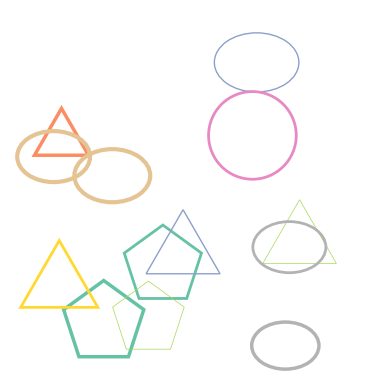[{"shape": "pentagon", "thickness": 2.5, "radius": 0.55, "center": [0.269, 0.162]}, {"shape": "pentagon", "thickness": 2, "radius": 0.53, "center": [0.423, 0.31]}, {"shape": "triangle", "thickness": 2.5, "radius": 0.41, "center": [0.16, 0.637]}, {"shape": "oval", "thickness": 1, "radius": 0.55, "center": [0.667, 0.838]}, {"shape": "triangle", "thickness": 1, "radius": 0.55, "center": [0.475, 0.344]}, {"shape": "circle", "thickness": 2, "radius": 0.57, "center": [0.656, 0.648]}, {"shape": "pentagon", "thickness": 0.5, "radius": 0.49, "center": [0.385, 0.172]}, {"shape": "triangle", "thickness": 0.5, "radius": 0.55, "center": [0.778, 0.371]}, {"shape": "triangle", "thickness": 2, "radius": 0.58, "center": [0.154, 0.259]}, {"shape": "oval", "thickness": 3, "radius": 0.47, "center": [0.139, 0.593]}, {"shape": "oval", "thickness": 3, "radius": 0.49, "center": [0.292, 0.544]}, {"shape": "oval", "thickness": 2, "radius": 0.47, "center": [0.752, 0.358]}, {"shape": "oval", "thickness": 2.5, "radius": 0.44, "center": [0.741, 0.102]}]